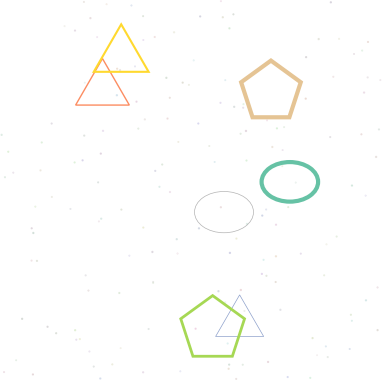[{"shape": "oval", "thickness": 3, "radius": 0.37, "center": [0.753, 0.528]}, {"shape": "triangle", "thickness": 1, "radius": 0.4, "center": [0.266, 0.767]}, {"shape": "triangle", "thickness": 0.5, "radius": 0.36, "center": [0.622, 0.162]}, {"shape": "pentagon", "thickness": 2, "radius": 0.44, "center": [0.552, 0.145]}, {"shape": "triangle", "thickness": 1.5, "radius": 0.41, "center": [0.315, 0.855]}, {"shape": "pentagon", "thickness": 3, "radius": 0.41, "center": [0.704, 0.761]}, {"shape": "oval", "thickness": 0.5, "radius": 0.38, "center": [0.582, 0.449]}]